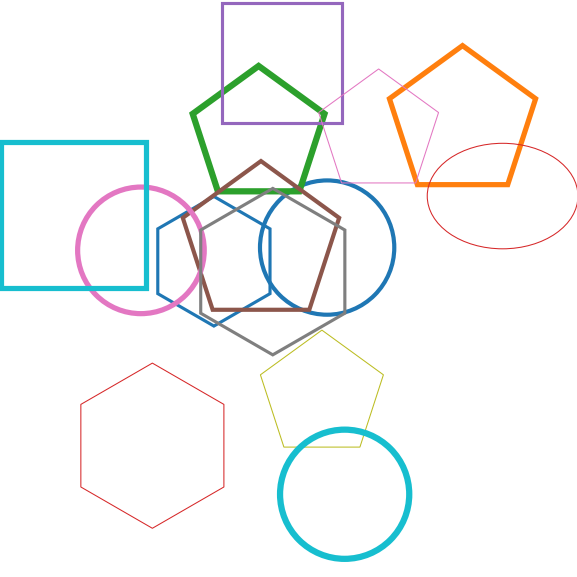[{"shape": "hexagon", "thickness": 1.5, "radius": 0.56, "center": [0.37, 0.547]}, {"shape": "circle", "thickness": 2, "radius": 0.58, "center": [0.566, 0.57]}, {"shape": "pentagon", "thickness": 2.5, "radius": 0.67, "center": [0.801, 0.787]}, {"shape": "pentagon", "thickness": 3, "radius": 0.6, "center": [0.448, 0.765]}, {"shape": "hexagon", "thickness": 0.5, "radius": 0.72, "center": [0.264, 0.227]}, {"shape": "oval", "thickness": 0.5, "radius": 0.65, "center": [0.87, 0.66]}, {"shape": "square", "thickness": 1.5, "radius": 0.52, "center": [0.488, 0.89]}, {"shape": "pentagon", "thickness": 2, "radius": 0.71, "center": [0.452, 0.578]}, {"shape": "pentagon", "thickness": 0.5, "radius": 0.55, "center": [0.656, 0.771]}, {"shape": "circle", "thickness": 2.5, "radius": 0.55, "center": [0.244, 0.566]}, {"shape": "hexagon", "thickness": 1.5, "radius": 0.72, "center": [0.472, 0.529]}, {"shape": "pentagon", "thickness": 0.5, "radius": 0.56, "center": [0.557, 0.316]}, {"shape": "square", "thickness": 2.5, "radius": 0.63, "center": [0.128, 0.627]}, {"shape": "circle", "thickness": 3, "radius": 0.56, "center": [0.597, 0.143]}]